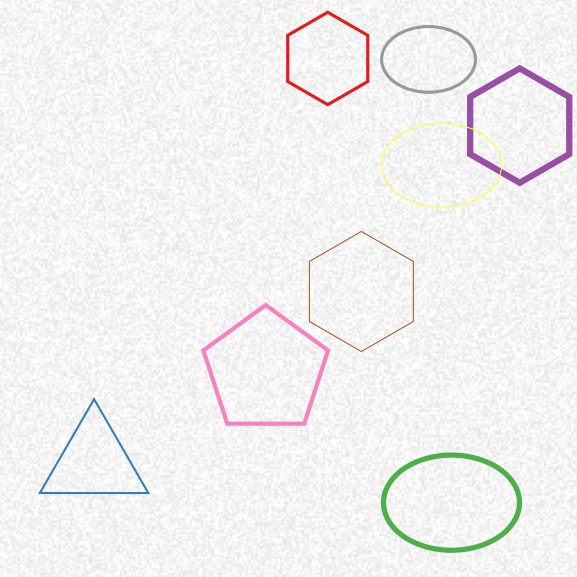[{"shape": "hexagon", "thickness": 1.5, "radius": 0.4, "center": [0.567, 0.898]}, {"shape": "triangle", "thickness": 1, "radius": 0.54, "center": [0.163, 0.2]}, {"shape": "oval", "thickness": 2.5, "radius": 0.59, "center": [0.782, 0.129]}, {"shape": "hexagon", "thickness": 3, "radius": 0.5, "center": [0.9, 0.782]}, {"shape": "oval", "thickness": 0.5, "radius": 0.52, "center": [0.765, 0.713]}, {"shape": "hexagon", "thickness": 0.5, "radius": 0.52, "center": [0.626, 0.494]}, {"shape": "pentagon", "thickness": 2, "radius": 0.57, "center": [0.46, 0.357]}, {"shape": "oval", "thickness": 1.5, "radius": 0.41, "center": [0.742, 0.896]}]